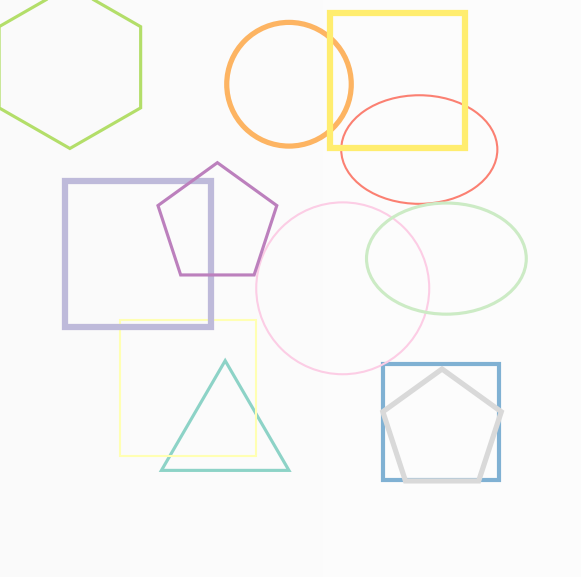[{"shape": "triangle", "thickness": 1.5, "radius": 0.63, "center": [0.387, 0.248]}, {"shape": "square", "thickness": 1, "radius": 0.59, "center": [0.323, 0.327]}, {"shape": "square", "thickness": 3, "radius": 0.63, "center": [0.238, 0.559]}, {"shape": "oval", "thickness": 1, "radius": 0.67, "center": [0.721, 0.74]}, {"shape": "square", "thickness": 2, "radius": 0.5, "center": [0.759, 0.268]}, {"shape": "circle", "thickness": 2.5, "radius": 0.54, "center": [0.497, 0.853]}, {"shape": "hexagon", "thickness": 1.5, "radius": 0.7, "center": [0.12, 0.883]}, {"shape": "circle", "thickness": 1, "radius": 0.74, "center": [0.59, 0.5]}, {"shape": "pentagon", "thickness": 2.5, "radius": 0.54, "center": [0.761, 0.253]}, {"shape": "pentagon", "thickness": 1.5, "radius": 0.54, "center": [0.374, 0.61]}, {"shape": "oval", "thickness": 1.5, "radius": 0.69, "center": [0.768, 0.551]}, {"shape": "square", "thickness": 3, "radius": 0.58, "center": [0.684, 0.86]}]